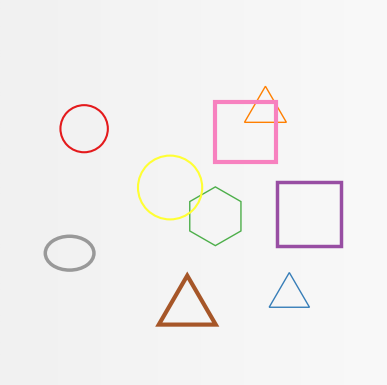[{"shape": "circle", "thickness": 1.5, "radius": 0.31, "center": [0.217, 0.666]}, {"shape": "triangle", "thickness": 1, "radius": 0.3, "center": [0.747, 0.232]}, {"shape": "hexagon", "thickness": 1, "radius": 0.38, "center": [0.556, 0.438]}, {"shape": "square", "thickness": 2.5, "radius": 0.41, "center": [0.798, 0.444]}, {"shape": "triangle", "thickness": 1, "radius": 0.31, "center": [0.685, 0.713]}, {"shape": "circle", "thickness": 1.5, "radius": 0.41, "center": [0.439, 0.513]}, {"shape": "triangle", "thickness": 3, "radius": 0.42, "center": [0.483, 0.199]}, {"shape": "square", "thickness": 3, "radius": 0.39, "center": [0.634, 0.657]}, {"shape": "oval", "thickness": 2.5, "radius": 0.31, "center": [0.18, 0.342]}]